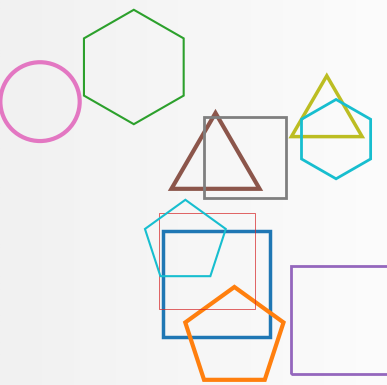[{"shape": "square", "thickness": 2.5, "radius": 0.69, "center": [0.558, 0.263]}, {"shape": "pentagon", "thickness": 3, "radius": 0.67, "center": [0.605, 0.121]}, {"shape": "hexagon", "thickness": 1.5, "radius": 0.74, "center": [0.345, 0.826]}, {"shape": "square", "thickness": 0.5, "radius": 0.62, "center": [0.535, 0.323]}, {"shape": "square", "thickness": 2, "radius": 0.7, "center": [0.892, 0.169]}, {"shape": "triangle", "thickness": 3, "radius": 0.66, "center": [0.556, 0.575]}, {"shape": "circle", "thickness": 3, "radius": 0.51, "center": [0.103, 0.736]}, {"shape": "square", "thickness": 2, "radius": 0.53, "center": [0.633, 0.591]}, {"shape": "triangle", "thickness": 2.5, "radius": 0.53, "center": [0.843, 0.698]}, {"shape": "pentagon", "thickness": 1.5, "radius": 0.55, "center": [0.478, 0.371]}, {"shape": "hexagon", "thickness": 2, "radius": 0.52, "center": [0.867, 0.639]}]